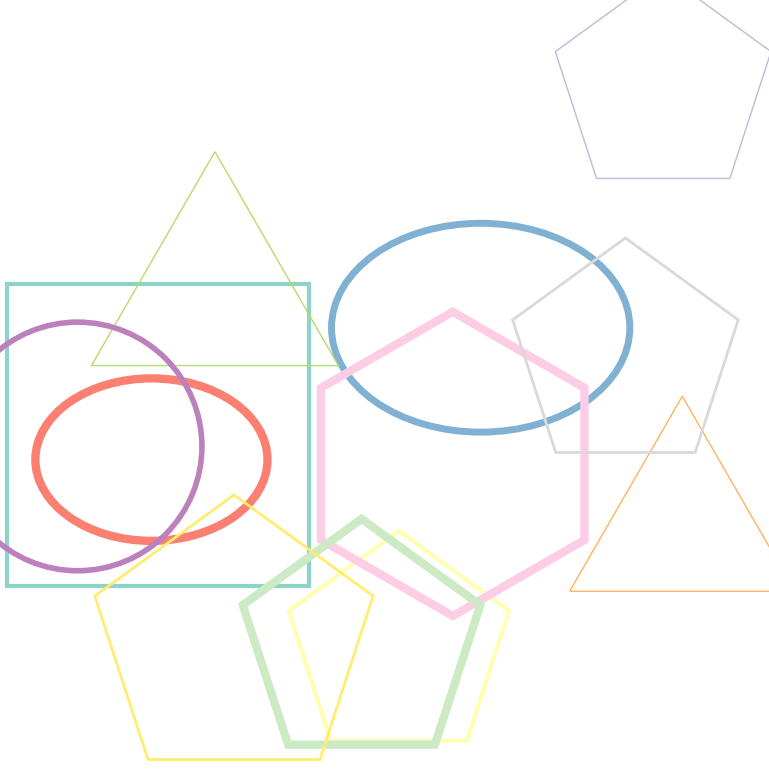[{"shape": "square", "thickness": 1.5, "radius": 0.98, "center": [0.205, 0.435]}, {"shape": "pentagon", "thickness": 1.5, "radius": 0.75, "center": [0.518, 0.16]}, {"shape": "pentagon", "thickness": 0.5, "radius": 0.74, "center": [0.861, 0.887]}, {"shape": "oval", "thickness": 3, "radius": 0.75, "center": [0.197, 0.403]}, {"shape": "oval", "thickness": 2.5, "radius": 0.97, "center": [0.624, 0.574]}, {"shape": "triangle", "thickness": 0.5, "radius": 0.84, "center": [0.886, 0.317]}, {"shape": "triangle", "thickness": 0.5, "radius": 0.93, "center": [0.279, 0.618]}, {"shape": "hexagon", "thickness": 3, "radius": 0.99, "center": [0.588, 0.398]}, {"shape": "pentagon", "thickness": 1, "radius": 0.77, "center": [0.812, 0.537]}, {"shape": "circle", "thickness": 2, "radius": 0.81, "center": [0.101, 0.42]}, {"shape": "pentagon", "thickness": 3, "radius": 0.81, "center": [0.47, 0.164]}, {"shape": "pentagon", "thickness": 1, "radius": 0.95, "center": [0.304, 0.167]}]